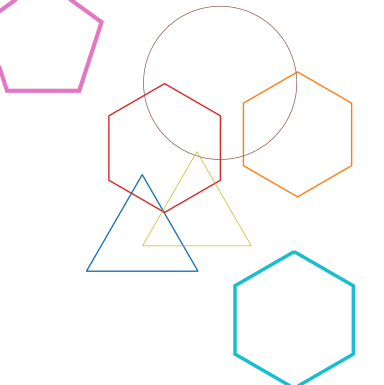[{"shape": "triangle", "thickness": 1, "radius": 0.84, "center": [0.369, 0.379]}, {"shape": "hexagon", "thickness": 1, "radius": 0.81, "center": [0.773, 0.651]}, {"shape": "hexagon", "thickness": 1, "radius": 0.84, "center": [0.428, 0.616]}, {"shape": "circle", "thickness": 0.5, "radius": 1.0, "center": [0.572, 0.785]}, {"shape": "pentagon", "thickness": 3, "radius": 0.8, "center": [0.112, 0.893]}, {"shape": "triangle", "thickness": 0.5, "radius": 0.82, "center": [0.511, 0.443]}, {"shape": "hexagon", "thickness": 2.5, "radius": 0.89, "center": [0.764, 0.169]}]